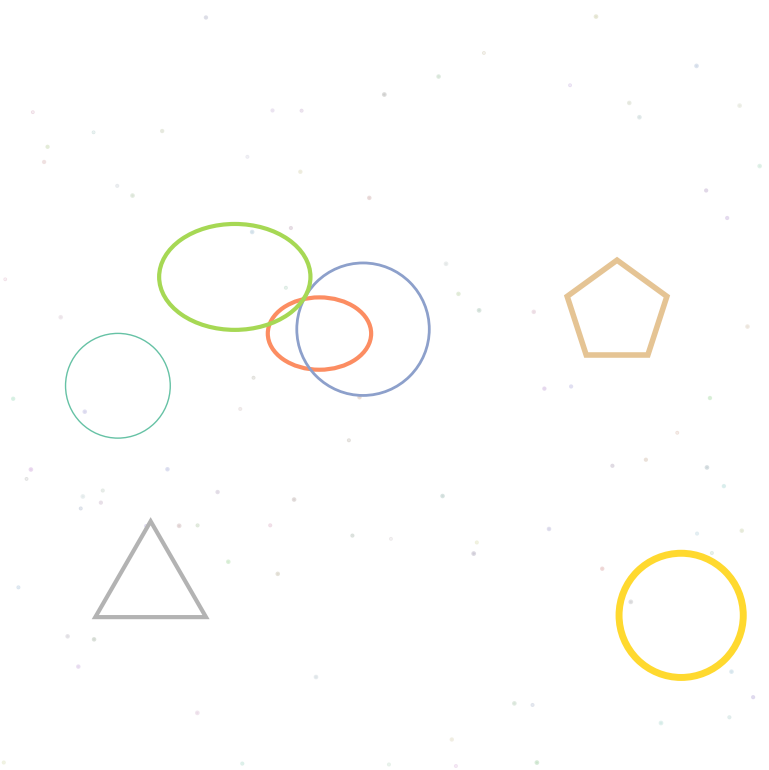[{"shape": "circle", "thickness": 0.5, "radius": 0.34, "center": [0.153, 0.499]}, {"shape": "oval", "thickness": 1.5, "radius": 0.34, "center": [0.415, 0.567]}, {"shape": "circle", "thickness": 1, "radius": 0.43, "center": [0.471, 0.572]}, {"shape": "oval", "thickness": 1.5, "radius": 0.49, "center": [0.305, 0.64]}, {"shape": "circle", "thickness": 2.5, "radius": 0.4, "center": [0.885, 0.201]}, {"shape": "pentagon", "thickness": 2, "radius": 0.34, "center": [0.801, 0.594]}, {"shape": "triangle", "thickness": 1.5, "radius": 0.41, "center": [0.196, 0.24]}]